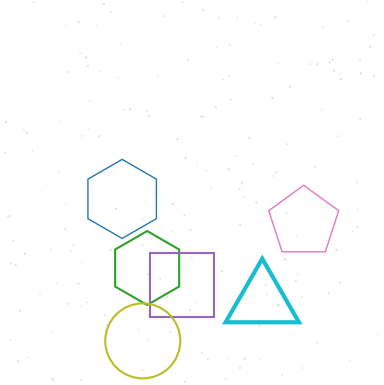[{"shape": "hexagon", "thickness": 1, "radius": 0.51, "center": [0.317, 0.483]}, {"shape": "hexagon", "thickness": 1.5, "radius": 0.48, "center": [0.382, 0.304]}, {"shape": "square", "thickness": 1.5, "radius": 0.42, "center": [0.473, 0.259]}, {"shape": "pentagon", "thickness": 1, "radius": 0.48, "center": [0.789, 0.423]}, {"shape": "circle", "thickness": 1.5, "radius": 0.49, "center": [0.371, 0.115]}, {"shape": "triangle", "thickness": 3, "radius": 0.55, "center": [0.681, 0.218]}]